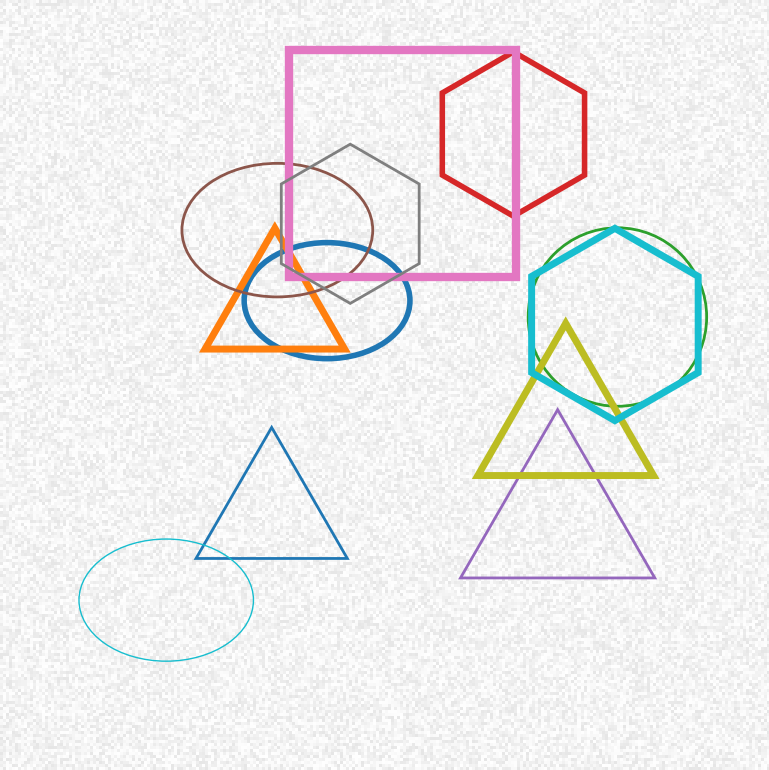[{"shape": "triangle", "thickness": 1, "radius": 0.57, "center": [0.353, 0.331]}, {"shape": "oval", "thickness": 2, "radius": 0.54, "center": [0.425, 0.61]}, {"shape": "triangle", "thickness": 2.5, "radius": 0.52, "center": [0.357, 0.599]}, {"shape": "circle", "thickness": 1, "radius": 0.58, "center": [0.802, 0.588]}, {"shape": "hexagon", "thickness": 2, "radius": 0.53, "center": [0.667, 0.826]}, {"shape": "triangle", "thickness": 1, "radius": 0.73, "center": [0.724, 0.322]}, {"shape": "oval", "thickness": 1, "radius": 0.62, "center": [0.36, 0.701]}, {"shape": "square", "thickness": 3, "radius": 0.74, "center": [0.523, 0.788]}, {"shape": "hexagon", "thickness": 1, "radius": 0.52, "center": [0.455, 0.709]}, {"shape": "triangle", "thickness": 2.5, "radius": 0.66, "center": [0.735, 0.448]}, {"shape": "hexagon", "thickness": 2.5, "radius": 0.62, "center": [0.799, 0.579]}, {"shape": "oval", "thickness": 0.5, "radius": 0.57, "center": [0.216, 0.221]}]